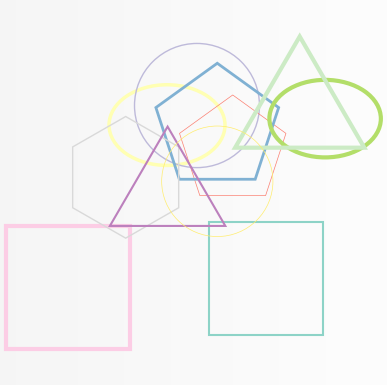[{"shape": "square", "thickness": 1.5, "radius": 0.73, "center": [0.687, 0.276]}, {"shape": "oval", "thickness": 2.5, "radius": 0.75, "center": [0.431, 0.675]}, {"shape": "circle", "thickness": 1, "radius": 0.81, "center": [0.508, 0.726]}, {"shape": "pentagon", "thickness": 0.5, "radius": 0.72, "center": [0.601, 0.609]}, {"shape": "pentagon", "thickness": 2, "radius": 0.83, "center": [0.561, 0.669]}, {"shape": "oval", "thickness": 3, "radius": 0.72, "center": [0.839, 0.692]}, {"shape": "square", "thickness": 3, "radius": 0.8, "center": [0.176, 0.254]}, {"shape": "hexagon", "thickness": 1, "radius": 0.79, "center": [0.324, 0.539]}, {"shape": "triangle", "thickness": 1.5, "radius": 0.86, "center": [0.433, 0.499]}, {"shape": "triangle", "thickness": 3, "radius": 0.96, "center": [0.773, 0.713]}, {"shape": "circle", "thickness": 0.5, "radius": 0.72, "center": [0.561, 0.529]}]